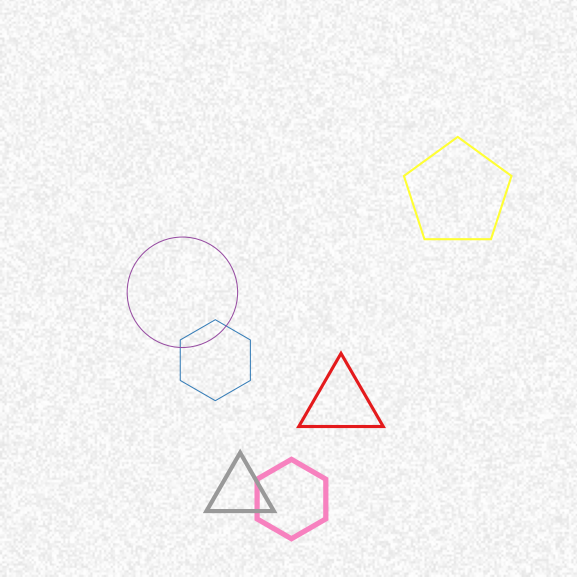[{"shape": "triangle", "thickness": 1.5, "radius": 0.42, "center": [0.59, 0.303]}, {"shape": "hexagon", "thickness": 0.5, "radius": 0.35, "center": [0.373, 0.375]}, {"shape": "circle", "thickness": 0.5, "radius": 0.48, "center": [0.316, 0.493]}, {"shape": "pentagon", "thickness": 1, "radius": 0.49, "center": [0.793, 0.664]}, {"shape": "hexagon", "thickness": 2.5, "radius": 0.34, "center": [0.505, 0.135]}, {"shape": "triangle", "thickness": 2, "radius": 0.34, "center": [0.416, 0.148]}]